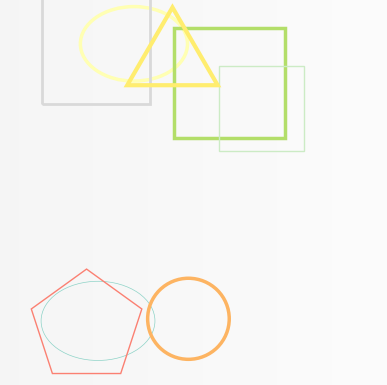[{"shape": "oval", "thickness": 0.5, "radius": 0.73, "center": [0.253, 0.167]}, {"shape": "oval", "thickness": 2.5, "radius": 0.69, "center": [0.346, 0.886]}, {"shape": "pentagon", "thickness": 1, "radius": 0.75, "center": [0.223, 0.151]}, {"shape": "circle", "thickness": 2.5, "radius": 0.53, "center": [0.486, 0.172]}, {"shape": "square", "thickness": 2.5, "radius": 0.72, "center": [0.592, 0.784]}, {"shape": "square", "thickness": 2, "radius": 0.7, "center": [0.248, 0.87]}, {"shape": "square", "thickness": 1, "radius": 0.55, "center": [0.675, 0.719]}, {"shape": "triangle", "thickness": 3, "radius": 0.67, "center": [0.445, 0.846]}]